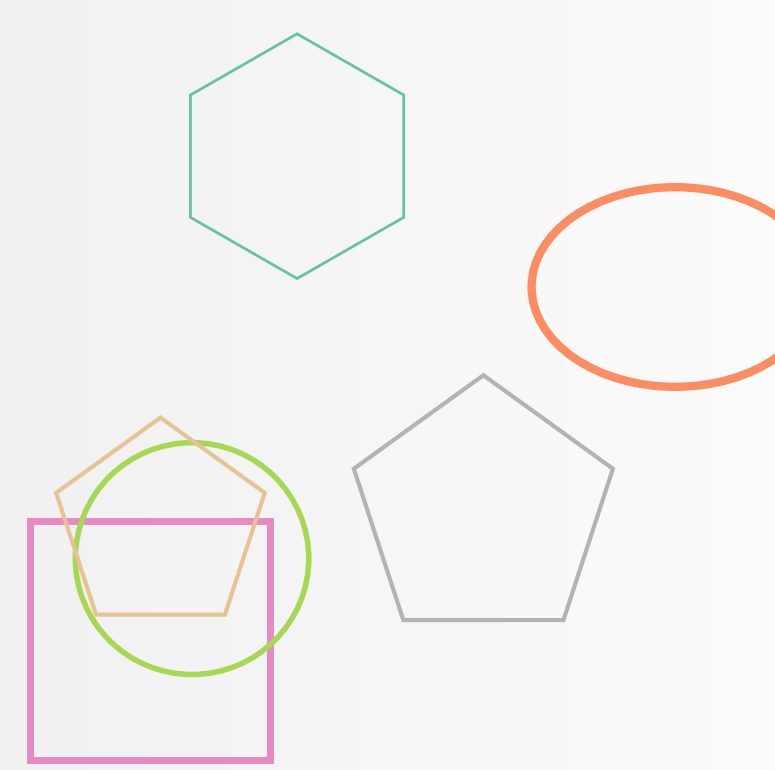[{"shape": "hexagon", "thickness": 1, "radius": 0.79, "center": [0.383, 0.797]}, {"shape": "oval", "thickness": 3, "radius": 0.93, "center": [0.871, 0.627]}, {"shape": "square", "thickness": 2.5, "radius": 0.77, "center": [0.193, 0.168]}, {"shape": "circle", "thickness": 2, "radius": 0.75, "center": [0.248, 0.275]}, {"shape": "pentagon", "thickness": 1.5, "radius": 0.71, "center": [0.207, 0.316]}, {"shape": "pentagon", "thickness": 1.5, "radius": 0.88, "center": [0.624, 0.337]}]